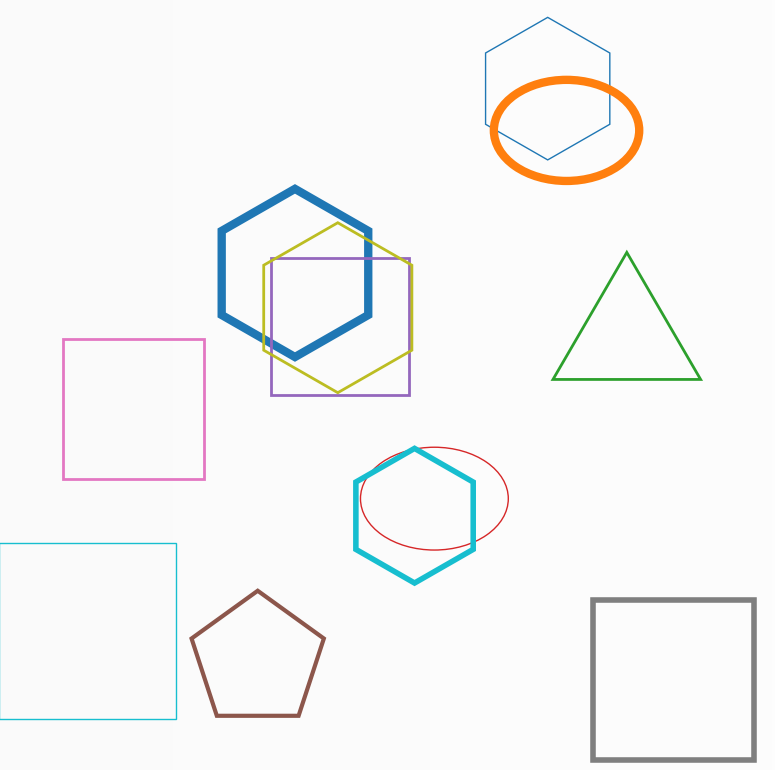[{"shape": "hexagon", "thickness": 3, "radius": 0.55, "center": [0.381, 0.646]}, {"shape": "hexagon", "thickness": 0.5, "radius": 0.46, "center": [0.707, 0.885]}, {"shape": "oval", "thickness": 3, "radius": 0.47, "center": [0.731, 0.831]}, {"shape": "triangle", "thickness": 1, "radius": 0.55, "center": [0.809, 0.562]}, {"shape": "oval", "thickness": 0.5, "radius": 0.48, "center": [0.561, 0.352]}, {"shape": "square", "thickness": 1, "radius": 0.45, "center": [0.438, 0.576]}, {"shape": "pentagon", "thickness": 1.5, "radius": 0.45, "center": [0.333, 0.143]}, {"shape": "square", "thickness": 1, "radius": 0.46, "center": [0.172, 0.469]}, {"shape": "square", "thickness": 2, "radius": 0.52, "center": [0.869, 0.117]}, {"shape": "hexagon", "thickness": 1, "radius": 0.55, "center": [0.436, 0.6]}, {"shape": "square", "thickness": 0.5, "radius": 0.57, "center": [0.113, 0.181]}, {"shape": "hexagon", "thickness": 2, "radius": 0.44, "center": [0.535, 0.33]}]